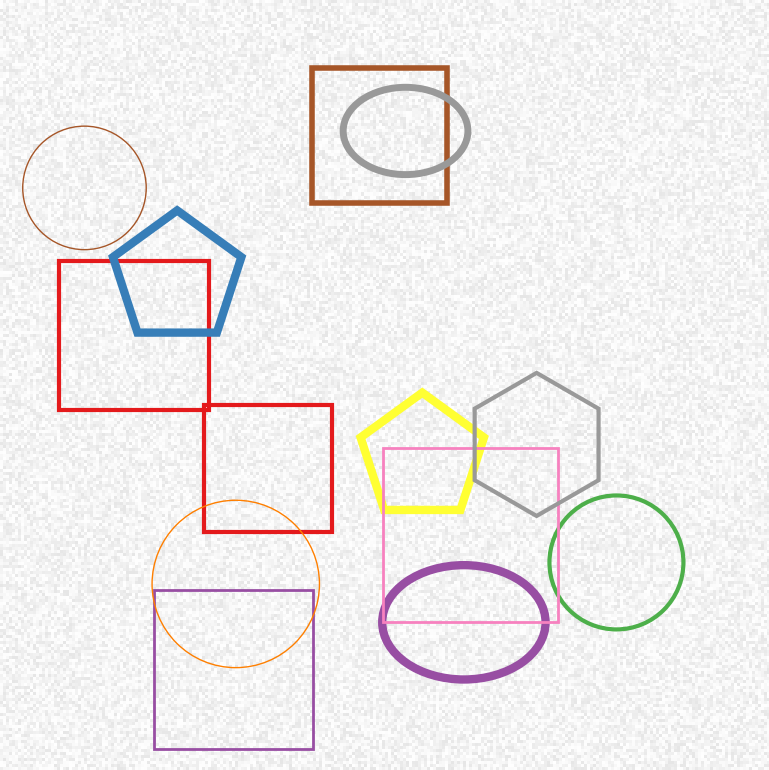[{"shape": "square", "thickness": 1.5, "radius": 0.41, "center": [0.348, 0.392]}, {"shape": "square", "thickness": 1.5, "radius": 0.49, "center": [0.174, 0.564]}, {"shape": "pentagon", "thickness": 3, "radius": 0.44, "center": [0.23, 0.639]}, {"shape": "circle", "thickness": 1.5, "radius": 0.43, "center": [0.801, 0.27]}, {"shape": "square", "thickness": 1, "radius": 0.52, "center": [0.303, 0.13]}, {"shape": "oval", "thickness": 3, "radius": 0.53, "center": [0.602, 0.192]}, {"shape": "circle", "thickness": 0.5, "radius": 0.54, "center": [0.306, 0.242]}, {"shape": "pentagon", "thickness": 3, "radius": 0.42, "center": [0.548, 0.406]}, {"shape": "square", "thickness": 2, "radius": 0.44, "center": [0.493, 0.824]}, {"shape": "circle", "thickness": 0.5, "radius": 0.4, "center": [0.11, 0.756]}, {"shape": "square", "thickness": 1, "radius": 0.57, "center": [0.611, 0.305]}, {"shape": "hexagon", "thickness": 1.5, "radius": 0.46, "center": [0.697, 0.423]}, {"shape": "oval", "thickness": 2.5, "radius": 0.4, "center": [0.527, 0.83]}]